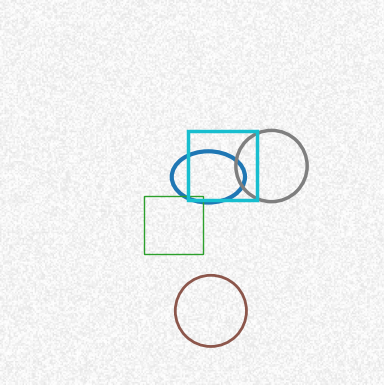[{"shape": "oval", "thickness": 3, "radius": 0.48, "center": [0.541, 0.54]}, {"shape": "square", "thickness": 1, "radius": 0.38, "center": [0.451, 0.415]}, {"shape": "circle", "thickness": 2, "radius": 0.46, "center": [0.548, 0.192]}, {"shape": "circle", "thickness": 2.5, "radius": 0.46, "center": [0.705, 0.569]}, {"shape": "square", "thickness": 2.5, "radius": 0.44, "center": [0.578, 0.57]}]